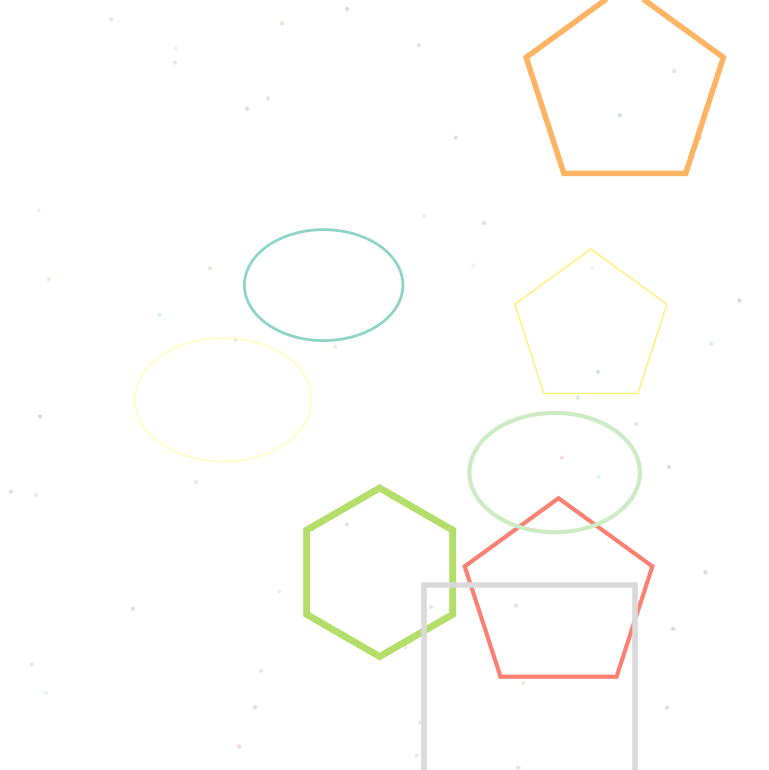[{"shape": "oval", "thickness": 1, "radius": 0.51, "center": [0.42, 0.63]}, {"shape": "oval", "thickness": 0.5, "radius": 0.57, "center": [0.29, 0.481]}, {"shape": "pentagon", "thickness": 1.5, "radius": 0.64, "center": [0.725, 0.225]}, {"shape": "pentagon", "thickness": 2, "radius": 0.67, "center": [0.811, 0.884]}, {"shape": "hexagon", "thickness": 2.5, "radius": 0.55, "center": [0.493, 0.257]}, {"shape": "square", "thickness": 2, "radius": 0.68, "center": [0.688, 0.103]}, {"shape": "oval", "thickness": 1.5, "radius": 0.55, "center": [0.72, 0.386]}, {"shape": "pentagon", "thickness": 0.5, "radius": 0.52, "center": [0.767, 0.573]}]